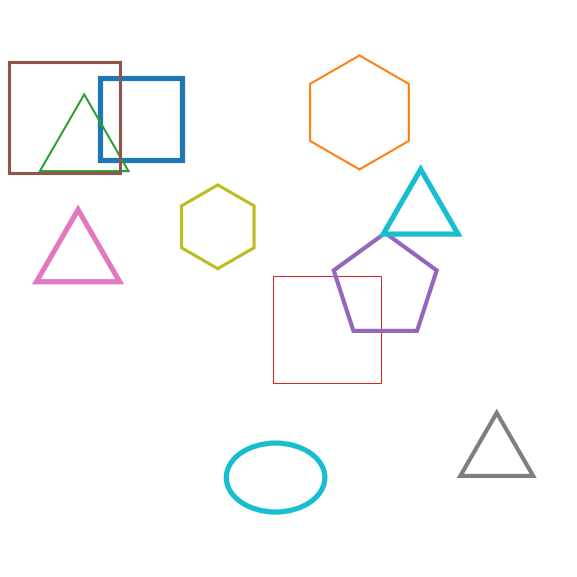[{"shape": "square", "thickness": 2.5, "radius": 0.35, "center": [0.244, 0.793]}, {"shape": "hexagon", "thickness": 1, "radius": 0.49, "center": [0.622, 0.804]}, {"shape": "triangle", "thickness": 1, "radius": 0.44, "center": [0.146, 0.747]}, {"shape": "square", "thickness": 0.5, "radius": 0.47, "center": [0.566, 0.429]}, {"shape": "pentagon", "thickness": 2, "radius": 0.47, "center": [0.667, 0.502]}, {"shape": "square", "thickness": 1.5, "radius": 0.48, "center": [0.112, 0.796]}, {"shape": "triangle", "thickness": 2.5, "radius": 0.42, "center": [0.135, 0.553]}, {"shape": "triangle", "thickness": 2, "radius": 0.36, "center": [0.86, 0.211]}, {"shape": "hexagon", "thickness": 1.5, "radius": 0.36, "center": [0.377, 0.606]}, {"shape": "triangle", "thickness": 2.5, "radius": 0.37, "center": [0.728, 0.631]}, {"shape": "oval", "thickness": 2.5, "radius": 0.43, "center": [0.477, 0.172]}]